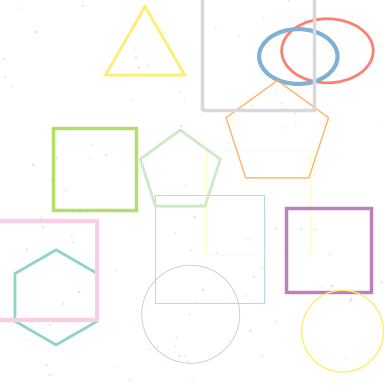[{"shape": "square", "thickness": 0.5, "radius": 0.7, "center": [0.544, 0.354]}, {"shape": "hexagon", "thickness": 2, "radius": 0.62, "center": [0.146, 0.228]}, {"shape": "square", "thickness": 0.5, "radius": 0.68, "center": [0.67, 0.473]}, {"shape": "circle", "thickness": 0.5, "radius": 0.64, "center": [0.495, 0.184]}, {"shape": "oval", "thickness": 2, "radius": 0.59, "center": [0.85, 0.868]}, {"shape": "oval", "thickness": 3, "radius": 0.51, "center": [0.775, 0.853]}, {"shape": "pentagon", "thickness": 1, "radius": 0.7, "center": [0.72, 0.651]}, {"shape": "square", "thickness": 2.5, "radius": 0.53, "center": [0.245, 0.561]}, {"shape": "square", "thickness": 3, "radius": 0.64, "center": [0.122, 0.296]}, {"shape": "square", "thickness": 2.5, "radius": 0.73, "center": [0.669, 0.86]}, {"shape": "square", "thickness": 2.5, "radius": 0.55, "center": [0.853, 0.351]}, {"shape": "pentagon", "thickness": 2, "radius": 0.55, "center": [0.468, 0.553]}, {"shape": "circle", "thickness": 1, "radius": 0.53, "center": [0.89, 0.14]}, {"shape": "triangle", "thickness": 2, "radius": 0.59, "center": [0.377, 0.864]}]